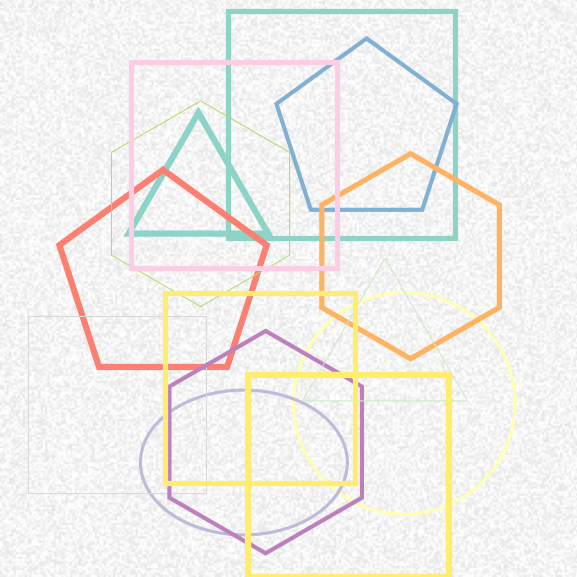[{"shape": "square", "thickness": 2.5, "radius": 0.99, "center": [0.591, 0.784]}, {"shape": "triangle", "thickness": 3, "radius": 0.7, "center": [0.344, 0.664]}, {"shape": "circle", "thickness": 1.5, "radius": 0.96, "center": [0.7, 0.301]}, {"shape": "oval", "thickness": 1.5, "radius": 0.9, "center": [0.422, 0.198]}, {"shape": "pentagon", "thickness": 3, "radius": 0.94, "center": [0.282, 0.516]}, {"shape": "pentagon", "thickness": 2, "radius": 0.82, "center": [0.635, 0.769]}, {"shape": "hexagon", "thickness": 2.5, "radius": 0.89, "center": [0.711, 0.555]}, {"shape": "hexagon", "thickness": 0.5, "radius": 0.89, "center": [0.347, 0.646]}, {"shape": "square", "thickness": 2.5, "radius": 0.89, "center": [0.405, 0.713]}, {"shape": "square", "thickness": 0.5, "radius": 0.77, "center": [0.202, 0.298]}, {"shape": "hexagon", "thickness": 2, "radius": 0.96, "center": [0.46, 0.234]}, {"shape": "triangle", "thickness": 0.5, "radius": 0.82, "center": [0.667, 0.387]}, {"shape": "square", "thickness": 3, "radius": 0.87, "center": [0.604, 0.175]}, {"shape": "square", "thickness": 2.5, "radius": 0.82, "center": [0.451, 0.327]}]